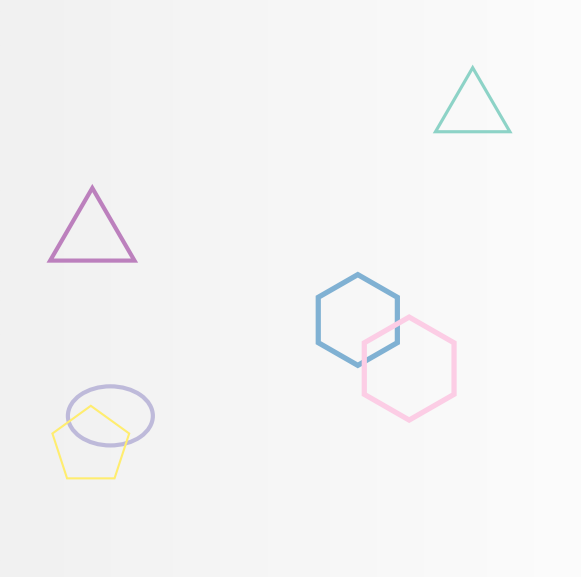[{"shape": "triangle", "thickness": 1.5, "radius": 0.37, "center": [0.813, 0.808]}, {"shape": "oval", "thickness": 2, "radius": 0.37, "center": [0.19, 0.279]}, {"shape": "hexagon", "thickness": 2.5, "radius": 0.39, "center": [0.616, 0.445]}, {"shape": "hexagon", "thickness": 2.5, "radius": 0.45, "center": [0.704, 0.361]}, {"shape": "triangle", "thickness": 2, "radius": 0.42, "center": [0.159, 0.59]}, {"shape": "pentagon", "thickness": 1, "radius": 0.35, "center": [0.156, 0.227]}]